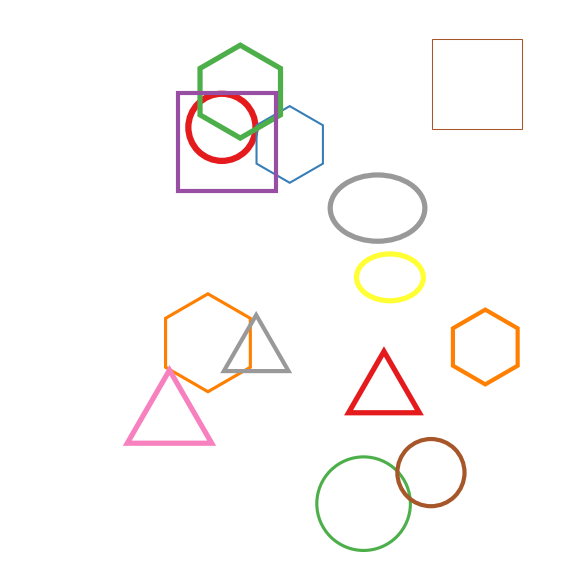[{"shape": "triangle", "thickness": 2.5, "radius": 0.35, "center": [0.665, 0.32]}, {"shape": "circle", "thickness": 3, "radius": 0.29, "center": [0.384, 0.779]}, {"shape": "hexagon", "thickness": 1, "radius": 0.33, "center": [0.502, 0.749]}, {"shape": "hexagon", "thickness": 2.5, "radius": 0.4, "center": [0.416, 0.84]}, {"shape": "circle", "thickness": 1.5, "radius": 0.41, "center": [0.63, 0.127]}, {"shape": "square", "thickness": 2, "radius": 0.43, "center": [0.394, 0.753]}, {"shape": "hexagon", "thickness": 1.5, "radius": 0.42, "center": [0.36, 0.406]}, {"shape": "hexagon", "thickness": 2, "radius": 0.32, "center": [0.84, 0.398]}, {"shape": "oval", "thickness": 2.5, "radius": 0.29, "center": [0.675, 0.519]}, {"shape": "circle", "thickness": 2, "radius": 0.29, "center": [0.746, 0.181]}, {"shape": "square", "thickness": 0.5, "radius": 0.39, "center": [0.826, 0.853]}, {"shape": "triangle", "thickness": 2.5, "radius": 0.42, "center": [0.293, 0.274]}, {"shape": "oval", "thickness": 2.5, "radius": 0.41, "center": [0.654, 0.639]}, {"shape": "triangle", "thickness": 2, "radius": 0.32, "center": [0.444, 0.389]}]